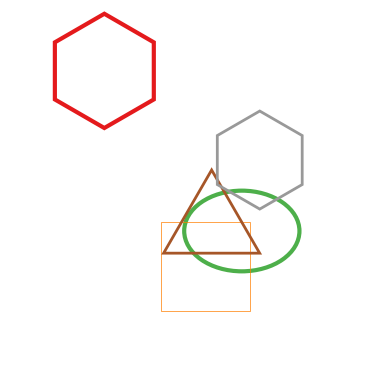[{"shape": "hexagon", "thickness": 3, "radius": 0.74, "center": [0.271, 0.816]}, {"shape": "oval", "thickness": 3, "radius": 0.75, "center": [0.628, 0.4]}, {"shape": "square", "thickness": 0.5, "radius": 0.58, "center": [0.534, 0.307]}, {"shape": "triangle", "thickness": 2, "radius": 0.72, "center": [0.55, 0.414]}, {"shape": "hexagon", "thickness": 2, "radius": 0.64, "center": [0.675, 0.584]}]